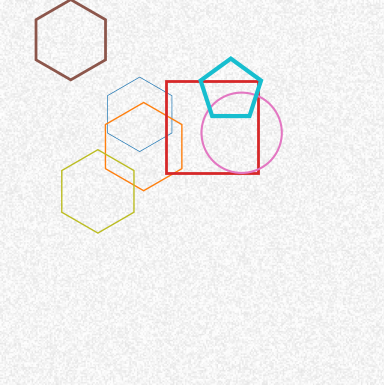[{"shape": "hexagon", "thickness": 0.5, "radius": 0.48, "center": [0.363, 0.703]}, {"shape": "hexagon", "thickness": 1, "radius": 0.57, "center": [0.373, 0.619]}, {"shape": "square", "thickness": 2, "radius": 0.59, "center": [0.551, 0.671]}, {"shape": "hexagon", "thickness": 2, "radius": 0.52, "center": [0.184, 0.897]}, {"shape": "circle", "thickness": 1.5, "radius": 0.52, "center": [0.628, 0.655]}, {"shape": "hexagon", "thickness": 1, "radius": 0.54, "center": [0.254, 0.503]}, {"shape": "pentagon", "thickness": 3, "radius": 0.41, "center": [0.6, 0.765]}]